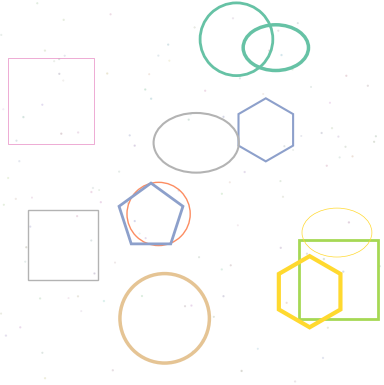[{"shape": "circle", "thickness": 2, "radius": 0.47, "center": [0.614, 0.898]}, {"shape": "oval", "thickness": 2.5, "radius": 0.42, "center": [0.716, 0.876]}, {"shape": "circle", "thickness": 1, "radius": 0.41, "center": [0.412, 0.444]}, {"shape": "pentagon", "thickness": 2, "radius": 0.44, "center": [0.392, 0.437]}, {"shape": "hexagon", "thickness": 1.5, "radius": 0.41, "center": [0.69, 0.663]}, {"shape": "square", "thickness": 0.5, "radius": 0.56, "center": [0.132, 0.738]}, {"shape": "square", "thickness": 2, "radius": 0.51, "center": [0.879, 0.275]}, {"shape": "hexagon", "thickness": 3, "radius": 0.46, "center": [0.804, 0.242]}, {"shape": "oval", "thickness": 0.5, "radius": 0.45, "center": [0.875, 0.396]}, {"shape": "circle", "thickness": 2.5, "radius": 0.58, "center": [0.428, 0.173]}, {"shape": "square", "thickness": 1, "radius": 0.46, "center": [0.165, 0.364]}, {"shape": "oval", "thickness": 1.5, "radius": 0.55, "center": [0.51, 0.629]}]